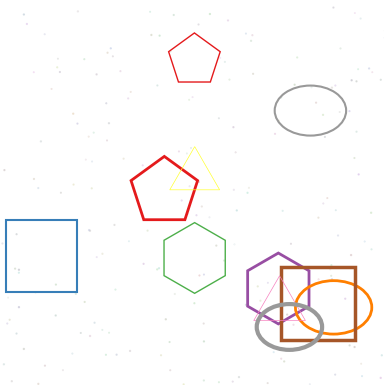[{"shape": "pentagon", "thickness": 1, "radius": 0.35, "center": [0.505, 0.844]}, {"shape": "pentagon", "thickness": 2, "radius": 0.45, "center": [0.427, 0.503]}, {"shape": "square", "thickness": 1.5, "radius": 0.46, "center": [0.108, 0.336]}, {"shape": "hexagon", "thickness": 1, "radius": 0.46, "center": [0.506, 0.33]}, {"shape": "hexagon", "thickness": 2, "radius": 0.46, "center": [0.723, 0.251]}, {"shape": "oval", "thickness": 2, "radius": 0.5, "center": [0.867, 0.202]}, {"shape": "triangle", "thickness": 0.5, "radius": 0.37, "center": [0.506, 0.544]}, {"shape": "square", "thickness": 2.5, "radius": 0.48, "center": [0.825, 0.212]}, {"shape": "triangle", "thickness": 0.5, "radius": 0.39, "center": [0.726, 0.206]}, {"shape": "oval", "thickness": 3, "radius": 0.42, "center": [0.752, 0.151]}, {"shape": "oval", "thickness": 1.5, "radius": 0.46, "center": [0.806, 0.713]}]